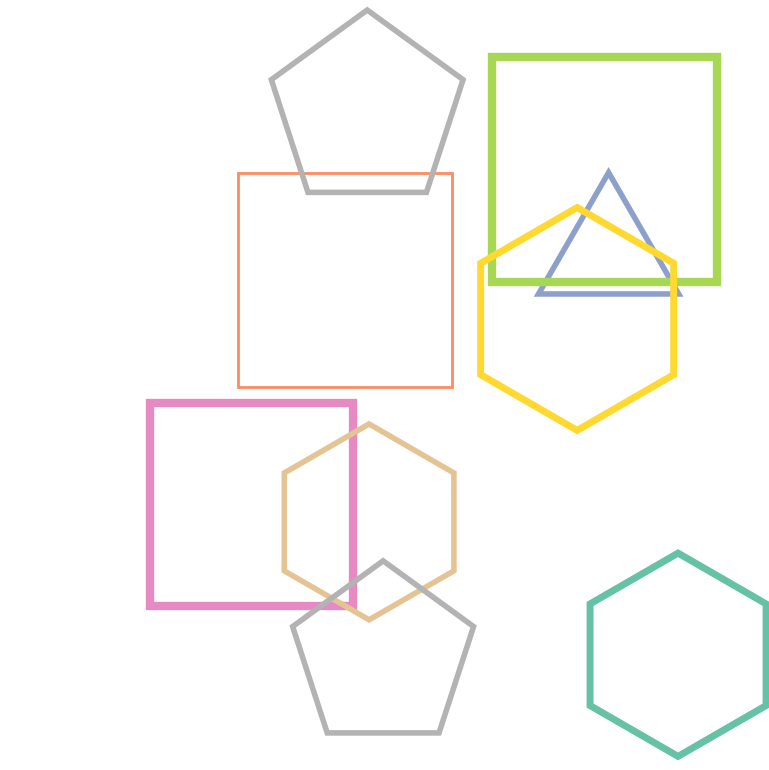[{"shape": "hexagon", "thickness": 2.5, "radius": 0.66, "center": [0.881, 0.15]}, {"shape": "square", "thickness": 1, "radius": 0.69, "center": [0.448, 0.636]}, {"shape": "triangle", "thickness": 2, "radius": 0.53, "center": [0.79, 0.671]}, {"shape": "square", "thickness": 3, "radius": 0.66, "center": [0.326, 0.345]}, {"shape": "square", "thickness": 3, "radius": 0.73, "center": [0.785, 0.78]}, {"shape": "hexagon", "thickness": 2.5, "radius": 0.72, "center": [0.75, 0.586]}, {"shape": "hexagon", "thickness": 2, "radius": 0.64, "center": [0.479, 0.322]}, {"shape": "pentagon", "thickness": 2, "radius": 0.62, "center": [0.498, 0.148]}, {"shape": "pentagon", "thickness": 2, "radius": 0.65, "center": [0.477, 0.856]}]